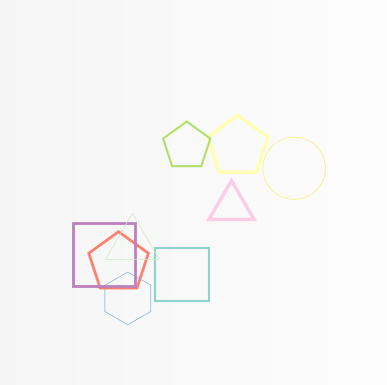[{"shape": "square", "thickness": 1.5, "radius": 0.35, "center": [0.469, 0.287]}, {"shape": "pentagon", "thickness": 2.5, "radius": 0.41, "center": [0.613, 0.619]}, {"shape": "pentagon", "thickness": 2, "radius": 0.4, "center": [0.306, 0.317]}, {"shape": "hexagon", "thickness": 0.5, "radius": 0.34, "center": [0.33, 0.225]}, {"shape": "pentagon", "thickness": 1.5, "radius": 0.32, "center": [0.482, 0.62]}, {"shape": "triangle", "thickness": 2.5, "radius": 0.34, "center": [0.597, 0.464]}, {"shape": "square", "thickness": 2, "radius": 0.4, "center": [0.268, 0.339]}, {"shape": "triangle", "thickness": 0.5, "radius": 0.4, "center": [0.342, 0.366]}, {"shape": "circle", "thickness": 0.5, "radius": 0.4, "center": [0.759, 0.563]}]